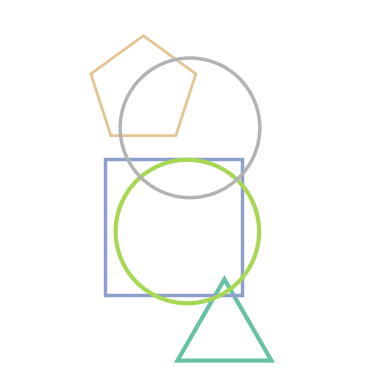[{"shape": "triangle", "thickness": 3, "radius": 0.7, "center": [0.583, 0.134]}, {"shape": "square", "thickness": 2.5, "radius": 0.89, "center": [0.451, 0.411]}, {"shape": "circle", "thickness": 3, "radius": 0.93, "center": [0.487, 0.399]}, {"shape": "pentagon", "thickness": 2, "radius": 0.72, "center": [0.372, 0.764]}, {"shape": "circle", "thickness": 2.5, "radius": 0.91, "center": [0.493, 0.668]}]